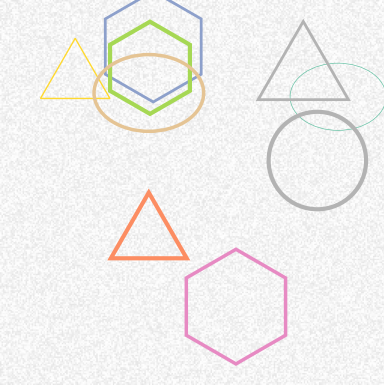[{"shape": "oval", "thickness": 0.5, "radius": 0.62, "center": [0.878, 0.749]}, {"shape": "triangle", "thickness": 3, "radius": 0.57, "center": [0.386, 0.386]}, {"shape": "hexagon", "thickness": 2, "radius": 0.72, "center": [0.398, 0.879]}, {"shape": "hexagon", "thickness": 2.5, "radius": 0.74, "center": [0.613, 0.204]}, {"shape": "hexagon", "thickness": 3, "radius": 0.6, "center": [0.39, 0.824]}, {"shape": "triangle", "thickness": 1, "radius": 0.52, "center": [0.195, 0.796]}, {"shape": "oval", "thickness": 2.5, "radius": 0.71, "center": [0.387, 0.759]}, {"shape": "triangle", "thickness": 2, "radius": 0.68, "center": [0.788, 0.809]}, {"shape": "circle", "thickness": 3, "radius": 0.63, "center": [0.824, 0.583]}]